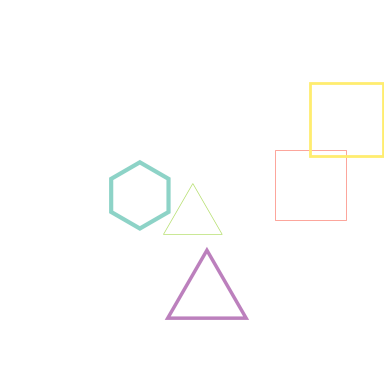[{"shape": "hexagon", "thickness": 3, "radius": 0.43, "center": [0.363, 0.492]}, {"shape": "square", "thickness": 0.5, "radius": 0.46, "center": [0.806, 0.52]}, {"shape": "triangle", "thickness": 0.5, "radius": 0.44, "center": [0.501, 0.435]}, {"shape": "triangle", "thickness": 2.5, "radius": 0.59, "center": [0.537, 0.232]}, {"shape": "square", "thickness": 2, "radius": 0.47, "center": [0.899, 0.691]}]